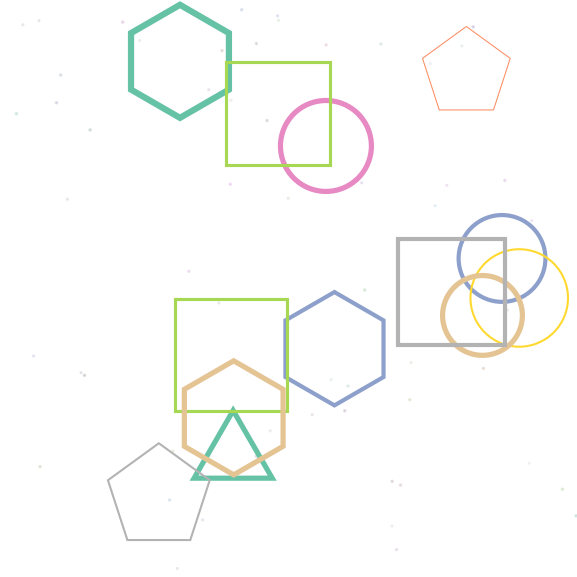[{"shape": "hexagon", "thickness": 3, "radius": 0.49, "center": [0.312, 0.893]}, {"shape": "triangle", "thickness": 2.5, "radius": 0.39, "center": [0.404, 0.21]}, {"shape": "pentagon", "thickness": 0.5, "radius": 0.4, "center": [0.808, 0.873]}, {"shape": "hexagon", "thickness": 2, "radius": 0.49, "center": [0.579, 0.395]}, {"shape": "circle", "thickness": 2, "radius": 0.38, "center": [0.869, 0.552]}, {"shape": "circle", "thickness": 2.5, "radius": 0.39, "center": [0.564, 0.746]}, {"shape": "square", "thickness": 1.5, "radius": 0.48, "center": [0.4, 0.384]}, {"shape": "square", "thickness": 1.5, "radius": 0.45, "center": [0.481, 0.803]}, {"shape": "circle", "thickness": 1, "radius": 0.42, "center": [0.899, 0.483]}, {"shape": "circle", "thickness": 2.5, "radius": 0.35, "center": [0.835, 0.453]}, {"shape": "hexagon", "thickness": 2.5, "radius": 0.49, "center": [0.405, 0.276]}, {"shape": "pentagon", "thickness": 1, "radius": 0.46, "center": [0.275, 0.139]}, {"shape": "square", "thickness": 2, "radius": 0.46, "center": [0.782, 0.493]}]